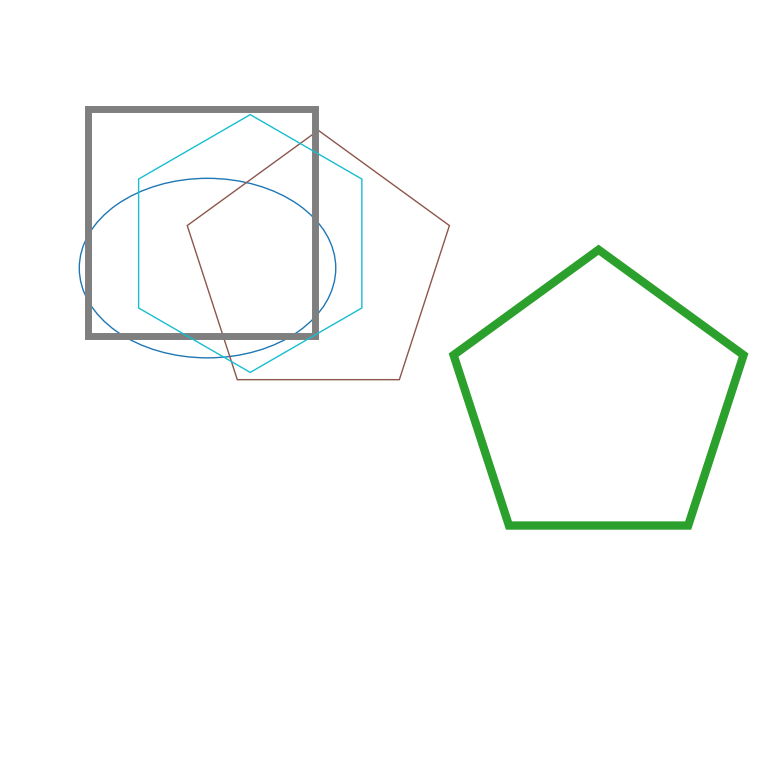[{"shape": "oval", "thickness": 0.5, "radius": 0.83, "center": [0.27, 0.652]}, {"shape": "pentagon", "thickness": 3, "radius": 0.99, "center": [0.777, 0.478]}, {"shape": "pentagon", "thickness": 0.5, "radius": 0.9, "center": [0.413, 0.652]}, {"shape": "square", "thickness": 2.5, "radius": 0.74, "center": [0.262, 0.712]}, {"shape": "hexagon", "thickness": 0.5, "radius": 0.84, "center": [0.325, 0.684]}]